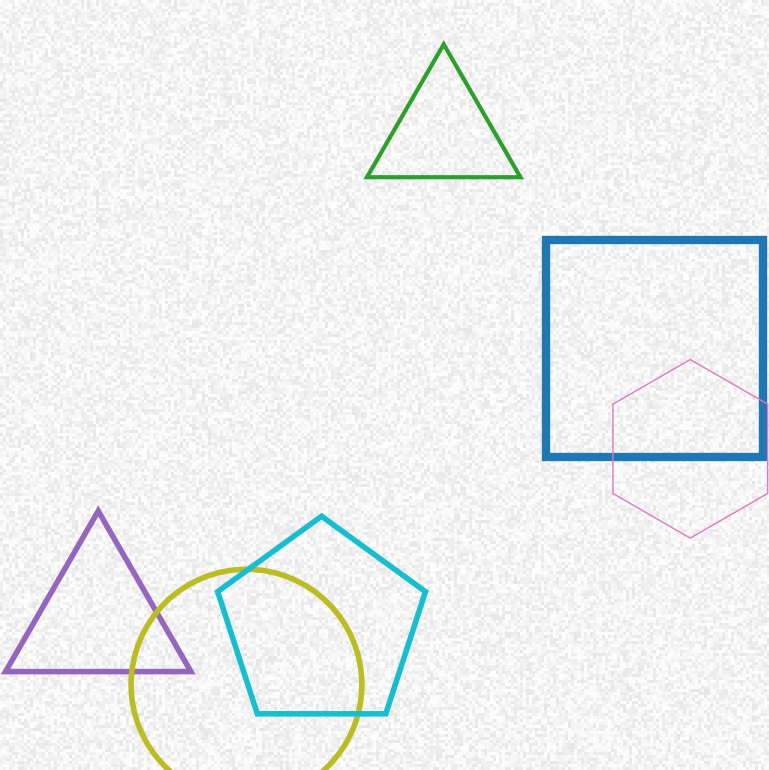[{"shape": "square", "thickness": 3, "radius": 0.71, "center": [0.851, 0.548]}, {"shape": "triangle", "thickness": 1.5, "radius": 0.58, "center": [0.576, 0.827]}, {"shape": "triangle", "thickness": 2, "radius": 0.7, "center": [0.128, 0.197]}, {"shape": "hexagon", "thickness": 0.5, "radius": 0.58, "center": [0.896, 0.417]}, {"shape": "circle", "thickness": 2, "radius": 0.75, "center": [0.32, 0.111]}, {"shape": "pentagon", "thickness": 2, "radius": 0.71, "center": [0.418, 0.188]}]